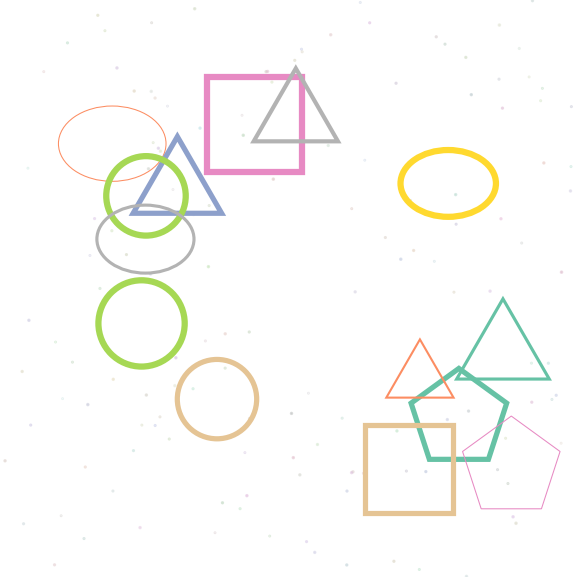[{"shape": "pentagon", "thickness": 2.5, "radius": 0.44, "center": [0.795, 0.274]}, {"shape": "triangle", "thickness": 1.5, "radius": 0.46, "center": [0.871, 0.389]}, {"shape": "triangle", "thickness": 1, "radius": 0.34, "center": [0.727, 0.344]}, {"shape": "oval", "thickness": 0.5, "radius": 0.47, "center": [0.194, 0.75]}, {"shape": "triangle", "thickness": 2.5, "radius": 0.44, "center": [0.307, 0.674]}, {"shape": "pentagon", "thickness": 0.5, "radius": 0.44, "center": [0.885, 0.19]}, {"shape": "square", "thickness": 3, "radius": 0.41, "center": [0.44, 0.784]}, {"shape": "circle", "thickness": 3, "radius": 0.37, "center": [0.245, 0.439]}, {"shape": "circle", "thickness": 3, "radius": 0.34, "center": [0.253, 0.66]}, {"shape": "oval", "thickness": 3, "radius": 0.41, "center": [0.776, 0.682]}, {"shape": "circle", "thickness": 2.5, "radius": 0.34, "center": [0.376, 0.308]}, {"shape": "square", "thickness": 2.5, "radius": 0.38, "center": [0.708, 0.187]}, {"shape": "triangle", "thickness": 2, "radius": 0.42, "center": [0.512, 0.797]}, {"shape": "oval", "thickness": 1.5, "radius": 0.42, "center": [0.252, 0.585]}]